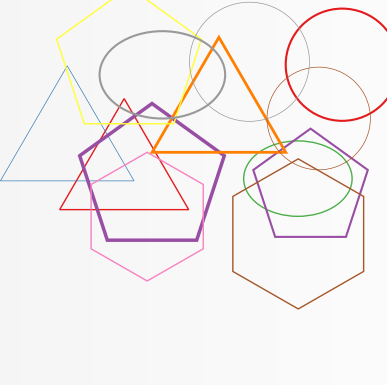[{"shape": "circle", "thickness": 1.5, "radius": 0.73, "center": [0.883, 0.832]}, {"shape": "triangle", "thickness": 1, "radius": 0.96, "center": [0.32, 0.552]}, {"shape": "triangle", "thickness": 0.5, "radius": 1.0, "center": [0.174, 0.63]}, {"shape": "oval", "thickness": 1, "radius": 0.7, "center": [0.769, 0.536]}, {"shape": "pentagon", "thickness": 2.5, "radius": 0.98, "center": [0.392, 0.535]}, {"shape": "pentagon", "thickness": 1.5, "radius": 0.78, "center": [0.801, 0.51]}, {"shape": "triangle", "thickness": 2, "radius": 1.0, "center": [0.565, 0.704]}, {"shape": "pentagon", "thickness": 1, "radius": 0.98, "center": [0.333, 0.837]}, {"shape": "circle", "thickness": 0.5, "radius": 0.67, "center": [0.822, 0.692]}, {"shape": "hexagon", "thickness": 1, "radius": 0.97, "center": [0.77, 0.392]}, {"shape": "hexagon", "thickness": 1, "radius": 0.84, "center": [0.38, 0.437]}, {"shape": "circle", "thickness": 0.5, "radius": 0.77, "center": [0.644, 0.84]}, {"shape": "oval", "thickness": 1.5, "radius": 0.81, "center": [0.419, 0.806]}]